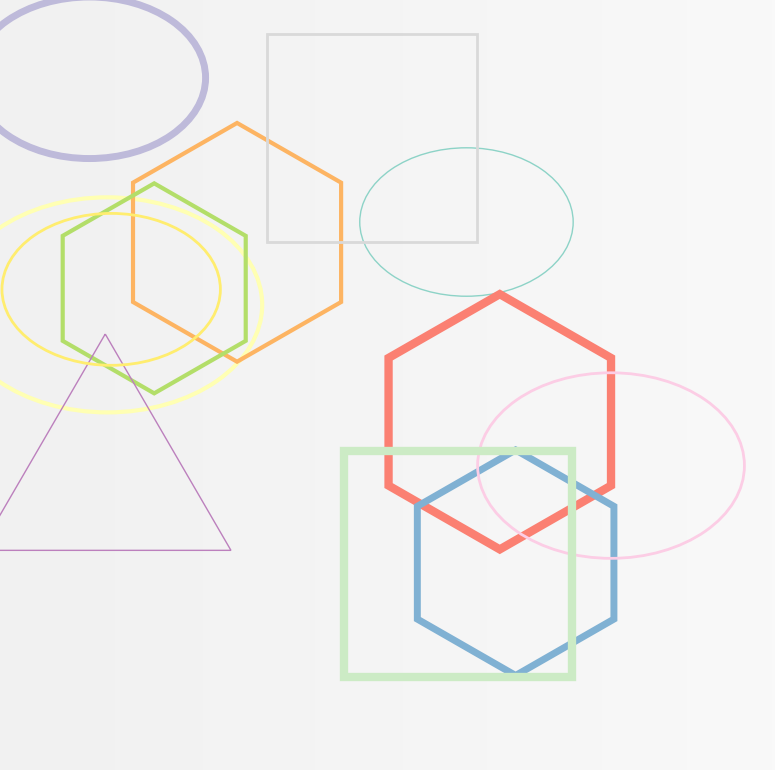[{"shape": "oval", "thickness": 0.5, "radius": 0.69, "center": [0.602, 0.712]}, {"shape": "oval", "thickness": 1.5, "radius": 1.0, "center": [0.139, 0.604]}, {"shape": "oval", "thickness": 2.5, "radius": 0.75, "center": [0.115, 0.899]}, {"shape": "hexagon", "thickness": 3, "radius": 0.83, "center": [0.645, 0.452]}, {"shape": "hexagon", "thickness": 2.5, "radius": 0.73, "center": [0.665, 0.269]}, {"shape": "hexagon", "thickness": 1.5, "radius": 0.78, "center": [0.306, 0.685]}, {"shape": "hexagon", "thickness": 1.5, "radius": 0.68, "center": [0.199, 0.626]}, {"shape": "oval", "thickness": 1, "radius": 0.86, "center": [0.788, 0.395]}, {"shape": "square", "thickness": 1, "radius": 0.68, "center": [0.48, 0.821]}, {"shape": "triangle", "thickness": 0.5, "radius": 0.94, "center": [0.136, 0.379]}, {"shape": "square", "thickness": 3, "radius": 0.73, "center": [0.591, 0.268]}, {"shape": "oval", "thickness": 1, "radius": 0.7, "center": [0.143, 0.624]}]